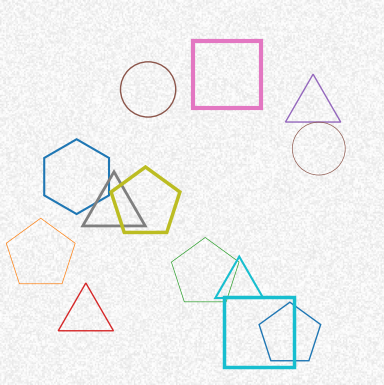[{"shape": "hexagon", "thickness": 1.5, "radius": 0.49, "center": [0.199, 0.541]}, {"shape": "pentagon", "thickness": 1, "radius": 0.42, "center": [0.753, 0.131]}, {"shape": "pentagon", "thickness": 0.5, "radius": 0.47, "center": [0.106, 0.339]}, {"shape": "pentagon", "thickness": 0.5, "radius": 0.46, "center": [0.533, 0.291]}, {"shape": "triangle", "thickness": 1, "radius": 0.41, "center": [0.223, 0.182]}, {"shape": "triangle", "thickness": 1, "radius": 0.41, "center": [0.813, 0.724]}, {"shape": "circle", "thickness": 1, "radius": 0.36, "center": [0.385, 0.768]}, {"shape": "circle", "thickness": 0.5, "radius": 0.34, "center": [0.828, 0.614]}, {"shape": "square", "thickness": 3, "radius": 0.44, "center": [0.59, 0.807]}, {"shape": "triangle", "thickness": 2, "radius": 0.47, "center": [0.296, 0.46]}, {"shape": "pentagon", "thickness": 2.5, "radius": 0.47, "center": [0.378, 0.472]}, {"shape": "square", "thickness": 2.5, "radius": 0.45, "center": [0.673, 0.138]}, {"shape": "triangle", "thickness": 1.5, "radius": 0.36, "center": [0.621, 0.262]}]